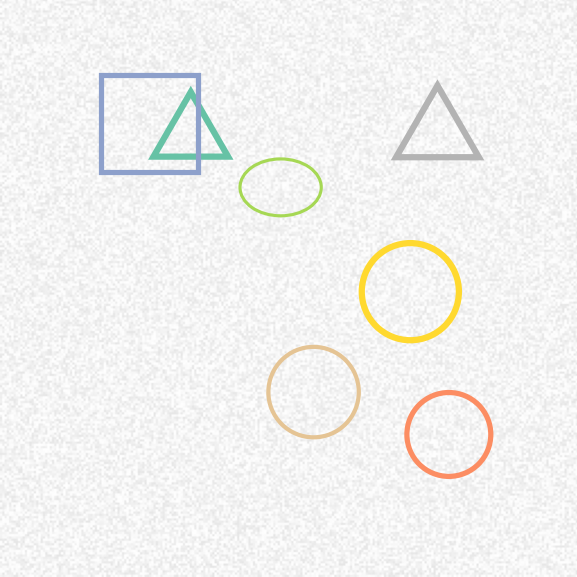[{"shape": "triangle", "thickness": 3, "radius": 0.37, "center": [0.33, 0.765]}, {"shape": "circle", "thickness": 2.5, "radius": 0.36, "center": [0.777, 0.247]}, {"shape": "square", "thickness": 2.5, "radius": 0.42, "center": [0.259, 0.786]}, {"shape": "oval", "thickness": 1.5, "radius": 0.35, "center": [0.486, 0.675]}, {"shape": "circle", "thickness": 3, "radius": 0.42, "center": [0.711, 0.494]}, {"shape": "circle", "thickness": 2, "radius": 0.39, "center": [0.543, 0.32]}, {"shape": "triangle", "thickness": 3, "radius": 0.41, "center": [0.758, 0.768]}]